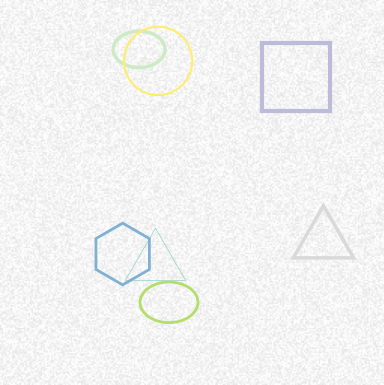[{"shape": "triangle", "thickness": 0.5, "radius": 0.45, "center": [0.404, 0.317]}, {"shape": "square", "thickness": 3, "radius": 0.45, "center": [0.768, 0.8]}, {"shape": "hexagon", "thickness": 2, "radius": 0.4, "center": [0.319, 0.34]}, {"shape": "oval", "thickness": 2, "radius": 0.38, "center": [0.439, 0.215]}, {"shape": "triangle", "thickness": 2.5, "radius": 0.45, "center": [0.84, 0.375]}, {"shape": "oval", "thickness": 2.5, "radius": 0.34, "center": [0.361, 0.872]}, {"shape": "circle", "thickness": 1.5, "radius": 0.44, "center": [0.411, 0.842]}]